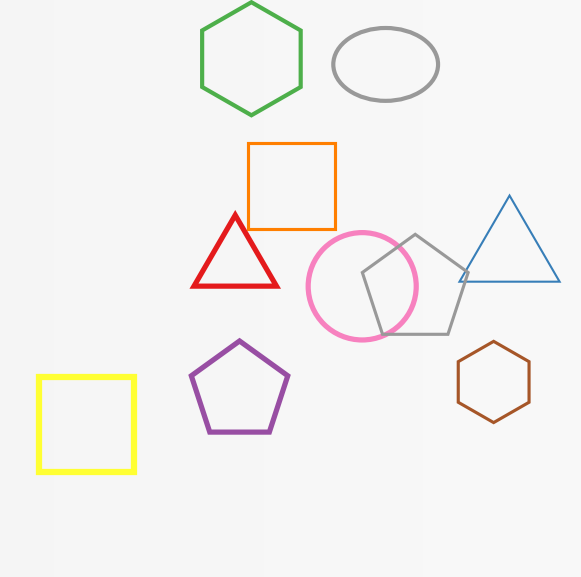[{"shape": "triangle", "thickness": 2.5, "radius": 0.41, "center": [0.405, 0.545]}, {"shape": "triangle", "thickness": 1, "radius": 0.5, "center": [0.877, 0.561]}, {"shape": "hexagon", "thickness": 2, "radius": 0.49, "center": [0.433, 0.897]}, {"shape": "pentagon", "thickness": 2.5, "radius": 0.44, "center": [0.412, 0.321]}, {"shape": "square", "thickness": 1.5, "radius": 0.37, "center": [0.501, 0.678]}, {"shape": "square", "thickness": 3, "radius": 0.41, "center": [0.148, 0.264]}, {"shape": "hexagon", "thickness": 1.5, "radius": 0.35, "center": [0.849, 0.338]}, {"shape": "circle", "thickness": 2.5, "radius": 0.46, "center": [0.623, 0.503]}, {"shape": "oval", "thickness": 2, "radius": 0.45, "center": [0.664, 0.888]}, {"shape": "pentagon", "thickness": 1.5, "radius": 0.48, "center": [0.714, 0.498]}]